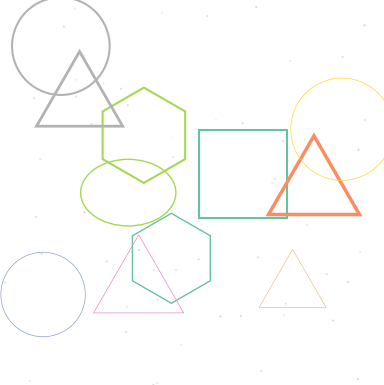[{"shape": "square", "thickness": 1.5, "radius": 0.57, "center": [0.631, 0.549]}, {"shape": "hexagon", "thickness": 1, "radius": 0.58, "center": [0.445, 0.329]}, {"shape": "triangle", "thickness": 2.5, "radius": 0.68, "center": [0.816, 0.511]}, {"shape": "circle", "thickness": 0.5, "radius": 0.55, "center": [0.112, 0.235]}, {"shape": "triangle", "thickness": 0.5, "radius": 0.68, "center": [0.36, 0.255]}, {"shape": "hexagon", "thickness": 1.5, "radius": 0.62, "center": [0.374, 0.649]}, {"shape": "oval", "thickness": 1, "radius": 0.62, "center": [0.333, 0.5]}, {"shape": "circle", "thickness": 0.5, "radius": 0.66, "center": [0.888, 0.664]}, {"shape": "triangle", "thickness": 0.5, "radius": 0.5, "center": [0.76, 0.252]}, {"shape": "triangle", "thickness": 2, "radius": 0.65, "center": [0.207, 0.737]}, {"shape": "circle", "thickness": 1.5, "radius": 0.63, "center": [0.158, 0.88]}]